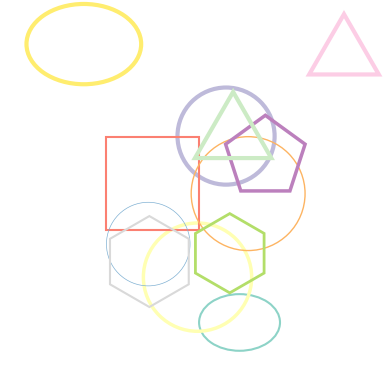[{"shape": "oval", "thickness": 1.5, "radius": 0.53, "center": [0.622, 0.162]}, {"shape": "circle", "thickness": 2.5, "radius": 0.7, "center": [0.513, 0.28]}, {"shape": "circle", "thickness": 3, "radius": 0.63, "center": [0.587, 0.647]}, {"shape": "square", "thickness": 1.5, "radius": 0.61, "center": [0.396, 0.523]}, {"shape": "circle", "thickness": 0.5, "radius": 0.54, "center": [0.385, 0.366]}, {"shape": "circle", "thickness": 1, "radius": 0.74, "center": [0.644, 0.497]}, {"shape": "hexagon", "thickness": 2, "radius": 0.51, "center": [0.597, 0.342]}, {"shape": "triangle", "thickness": 3, "radius": 0.52, "center": [0.893, 0.859]}, {"shape": "hexagon", "thickness": 1.5, "radius": 0.59, "center": [0.388, 0.321]}, {"shape": "pentagon", "thickness": 2.5, "radius": 0.54, "center": [0.689, 0.592]}, {"shape": "triangle", "thickness": 3, "radius": 0.57, "center": [0.606, 0.647]}, {"shape": "oval", "thickness": 3, "radius": 0.74, "center": [0.218, 0.885]}]